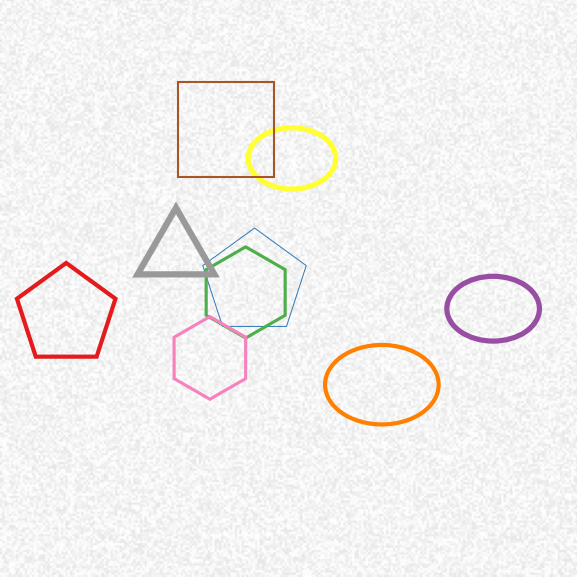[{"shape": "pentagon", "thickness": 2, "radius": 0.45, "center": [0.115, 0.454]}, {"shape": "pentagon", "thickness": 0.5, "radius": 0.47, "center": [0.441, 0.51]}, {"shape": "hexagon", "thickness": 1.5, "radius": 0.39, "center": [0.425, 0.493]}, {"shape": "oval", "thickness": 2.5, "radius": 0.4, "center": [0.854, 0.465]}, {"shape": "oval", "thickness": 2, "radius": 0.49, "center": [0.661, 0.333]}, {"shape": "oval", "thickness": 2.5, "radius": 0.38, "center": [0.506, 0.725]}, {"shape": "square", "thickness": 1, "radius": 0.41, "center": [0.391, 0.775]}, {"shape": "hexagon", "thickness": 1.5, "radius": 0.36, "center": [0.363, 0.379]}, {"shape": "triangle", "thickness": 3, "radius": 0.38, "center": [0.305, 0.562]}]